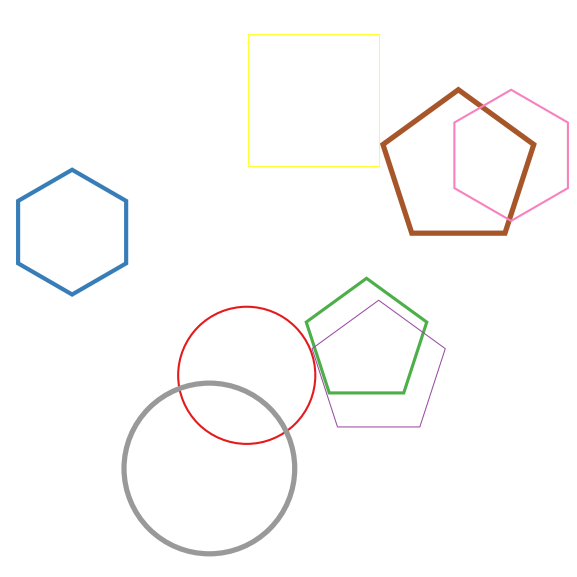[{"shape": "circle", "thickness": 1, "radius": 0.59, "center": [0.427, 0.349]}, {"shape": "hexagon", "thickness": 2, "radius": 0.54, "center": [0.125, 0.597]}, {"shape": "pentagon", "thickness": 1.5, "radius": 0.55, "center": [0.635, 0.407]}, {"shape": "pentagon", "thickness": 0.5, "radius": 0.61, "center": [0.656, 0.358]}, {"shape": "square", "thickness": 0.5, "radius": 0.57, "center": [0.543, 0.826]}, {"shape": "pentagon", "thickness": 2.5, "radius": 0.69, "center": [0.794, 0.706]}, {"shape": "hexagon", "thickness": 1, "radius": 0.57, "center": [0.885, 0.73]}, {"shape": "circle", "thickness": 2.5, "radius": 0.74, "center": [0.363, 0.188]}]